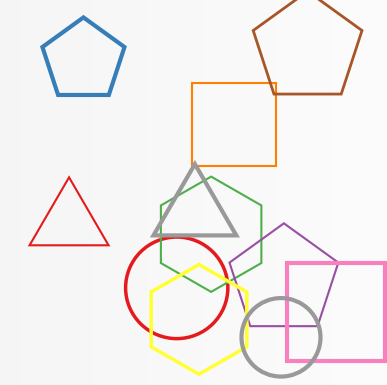[{"shape": "circle", "thickness": 2.5, "radius": 0.66, "center": [0.456, 0.252]}, {"shape": "triangle", "thickness": 1.5, "radius": 0.59, "center": [0.178, 0.422]}, {"shape": "pentagon", "thickness": 3, "radius": 0.56, "center": [0.215, 0.843]}, {"shape": "hexagon", "thickness": 1.5, "radius": 0.75, "center": [0.545, 0.392]}, {"shape": "pentagon", "thickness": 1.5, "radius": 0.74, "center": [0.733, 0.272]}, {"shape": "square", "thickness": 1.5, "radius": 0.54, "center": [0.604, 0.676]}, {"shape": "hexagon", "thickness": 2.5, "radius": 0.71, "center": [0.514, 0.17]}, {"shape": "pentagon", "thickness": 2, "radius": 0.74, "center": [0.794, 0.875]}, {"shape": "square", "thickness": 3, "radius": 0.63, "center": [0.867, 0.19]}, {"shape": "circle", "thickness": 3, "radius": 0.51, "center": [0.725, 0.124]}, {"shape": "triangle", "thickness": 3, "radius": 0.62, "center": [0.503, 0.45]}]